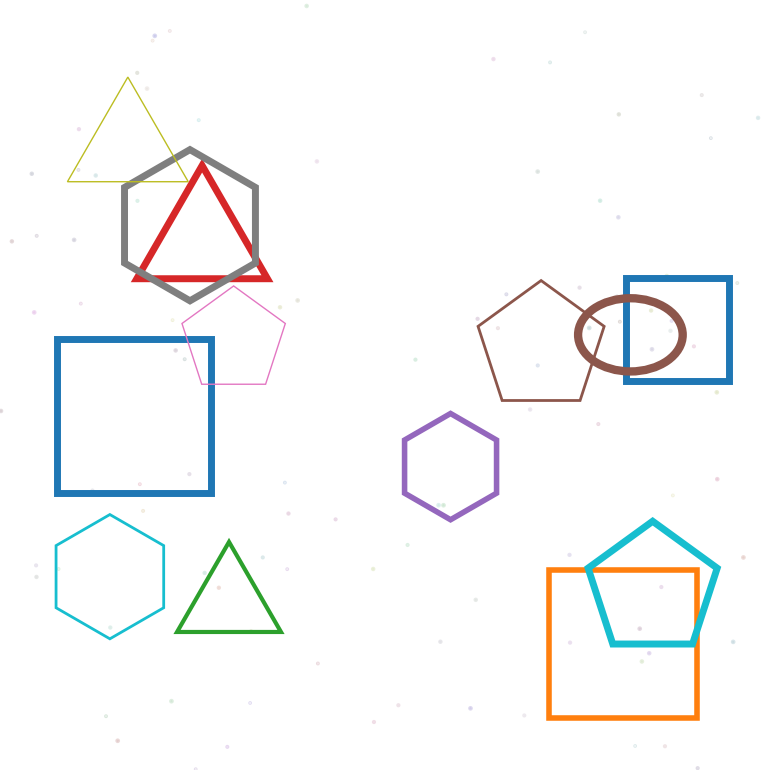[{"shape": "square", "thickness": 2.5, "radius": 0.34, "center": [0.88, 0.572]}, {"shape": "square", "thickness": 2.5, "radius": 0.5, "center": [0.174, 0.46]}, {"shape": "square", "thickness": 2, "radius": 0.48, "center": [0.809, 0.164]}, {"shape": "triangle", "thickness": 1.5, "radius": 0.39, "center": [0.297, 0.218]}, {"shape": "triangle", "thickness": 2.5, "radius": 0.49, "center": [0.262, 0.687]}, {"shape": "hexagon", "thickness": 2, "radius": 0.34, "center": [0.585, 0.394]}, {"shape": "pentagon", "thickness": 1, "radius": 0.43, "center": [0.703, 0.55]}, {"shape": "oval", "thickness": 3, "radius": 0.34, "center": [0.819, 0.565]}, {"shape": "pentagon", "thickness": 0.5, "radius": 0.35, "center": [0.303, 0.558]}, {"shape": "hexagon", "thickness": 2.5, "radius": 0.49, "center": [0.247, 0.708]}, {"shape": "triangle", "thickness": 0.5, "radius": 0.45, "center": [0.166, 0.809]}, {"shape": "hexagon", "thickness": 1, "radius": 0.4, "center": [0.143, 0.251]}, {"shape": "pentagon", "thickness": 2.5, "radius": 0.44, "center": [0.848, 0.235]}]